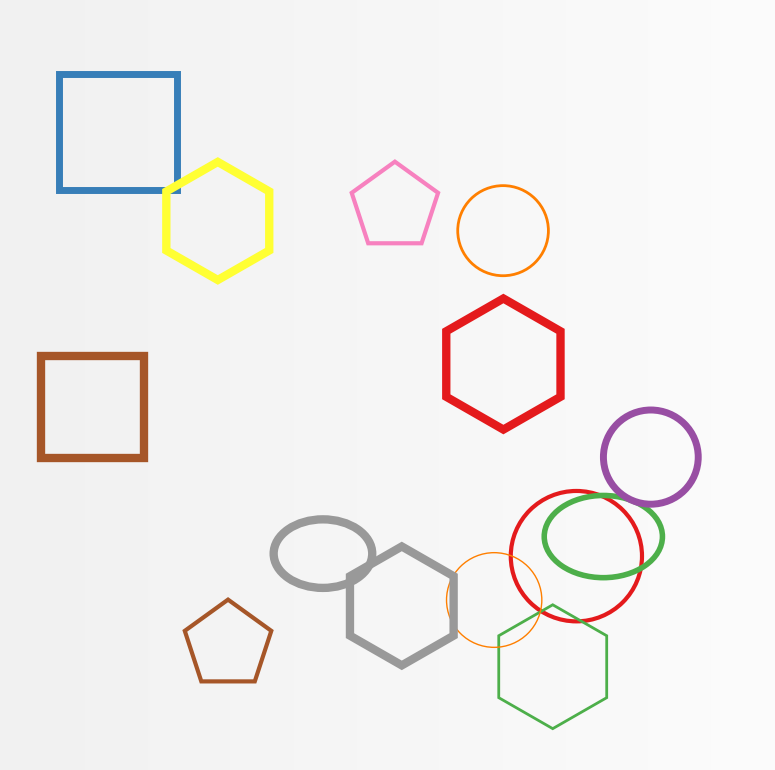[{"shape": "circle", "thickness": 1.5, "radius": 0.42, "center": [0.744, 0.278]}, {"shape": "hexagon", "thickness": 3, "radius": 0.43, "center": [0.65, 0.527]}, {"shape": "square", "thickness": 2.5, "radius": 0.38, "center": [0.152, 0.829]}, {"shape": "oval", "thickness": 2, "radius": 0.38, "center": [0.778, 0.303]}, {"shape": "hexagon", "thickness": 1, "radius": 0.4, "center": [0.713, 0.134]}, {"shape": "circle", "thickness": 2.5, "radius": 0.31, "center": [0.84, 0.406]}, {"shape": "circle", "thickness": 0.5, "radius": 0.31, "center": [0.638, 0.221]}, {"shape": "circle", "thickness": 1, "radius": 0.29, "center": [0.649, 0.7]}, {"shape": "hexagon", "thickness": 3, "radius": 0.38, "center": [0.281, 0.713]}, {"shape": "square", "thickness": 3, "radius": 0.33, "center": [0.119, 0.471]}, {"shape": "pentagon", "thickness": 1.5, "radius": 0.29, "center": [0.294, 0.163]}, {"shape": "pentagon", "thickness": 1.5, "radius": 0.29, "center": [0.51, 0.731]}, {"shape": "oval", "thickness": 3, "radius": 0.32, "center": [0.417, 0.281]}, {"shape": "hexagon", "thickness": 3, "radius": 0.39, "center": [0.518, 0.213]}]